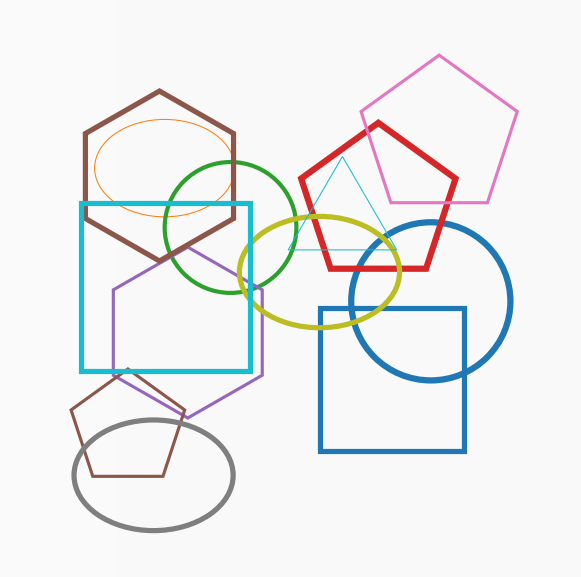[{"shape": "square", "thickness": 2.5, "radius": 0.62, "center": [0.674, 0.342]}, {"shape": "circle", "thickness": 3, "radius": 0.68, "center": [0.741, 0.477]}, {"shape": "oval", "thickness": 0.5, "radius": 0.6, "center": [0.283, 0.708]}, {"shape": "circle", "thickness": 2, "radius": 0.57, "center": [0.397, 0.605]}, {"shape": "pentagon", "thickness": 3, "radius": 0.7, "center": [0.651, 0.647]}, {"shape": "hexagon", "thickness": 1.5, "radius": 0.74, "center": [0.323, 0.423]}, {"shape": "pentagon", "thickness": 1.5, "radius": 0.51, "center": [0.22, 0.257]}, {"shape": "hexagon", "thickness": 2.5, "radius": 0.74, "center": [0.274, 0.694]}, {"shape": "pentagon", "thickness": 1.5, "radius": 0.71, "center": [0.756, 0.762]}, {"shape": "oval", "thickness": 2.5, "radius": 0.68, "center": [0.264, 0.176]}, {"shape": "oval", "thickness": 2.5, "radius": 0.69, "center": [0.55, 0.528]}, {"shape": "square", "thickness": 2.5, "radius": 0.73, "center": [0.285, 0.502]}, {"shape": "triangle", "thickness": 0.5, "radius": 0.54, "center": [0.589, 0.62]}]